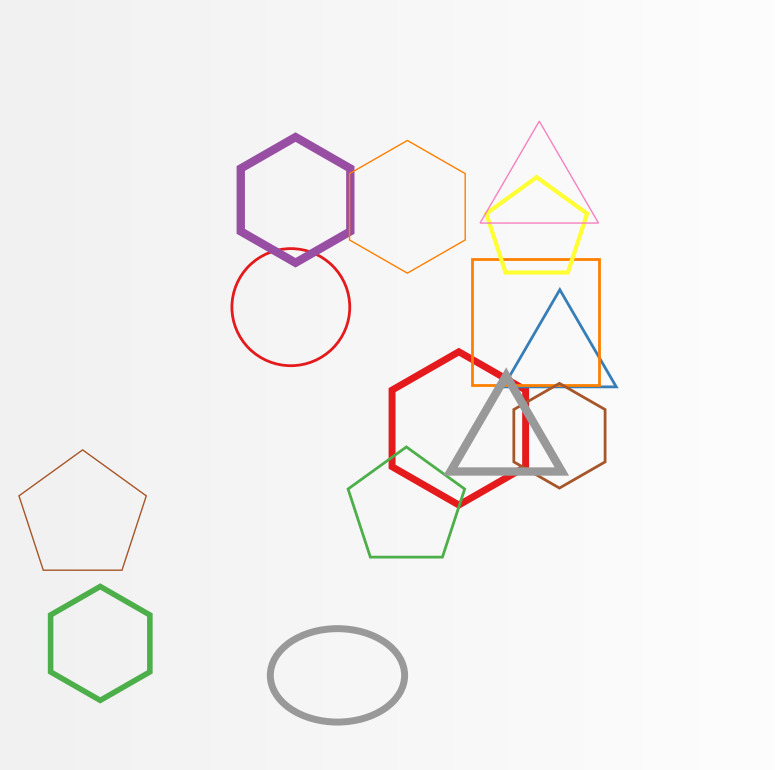[{"shape": "circle", "thickness": 1, "radius": 0.38, "center": [0.375, 0.601]}, {"shape": "hexagon", "thickness": 2.5, "radius": 0.5, "center": [0.592, 0.444]}, {"shape": "triangle", "thickness": 1, "radius": 0.42, "center": [0.722, 0.54]}, {"shape": "hexagon", "thickness": 2, "radius": 0.37, "center": [0.129, 0.164]}, {"shape": "pentagon", "thickness": 1, "radius": 0.4, "center": [0.524, 0.34]}, {"shape": "hexagon", "thickness": 3, "radius": 0.41, "center": [0.381, 0.74]}, {"shape": "hexagon", "thickness": 0.5, "radius": 0.43, "center": [0.526, 0.731]}, {"shape": "square", "thickness": 1, "radius": 0.41, "center": [0.691, 0.582]}, {"shape": "pentagon", "thickness": 1.5, "radius": 0.34, "center": [0.693, 0.701]}, {"shape": "hexagon", "thickness": 1, "radius": 0.34, "center": [0.722, 0.434]}, {"shape": "pentagon", "thickness": 0.5, "radius": 0.43, "center": [0.107, 0.329]}, {"shape": "triangle", "thickness": 0.5, "radius": 0.44, "center": [0.696, 0.754]}, {"shape": "oval", "thickness": 2.5, "radius": 0.43, "center": [0.435, 0.123]}, {"shape": "triangle", "thickness": 3, "radius": 0.41, "center": [0.653, 0.429]}]